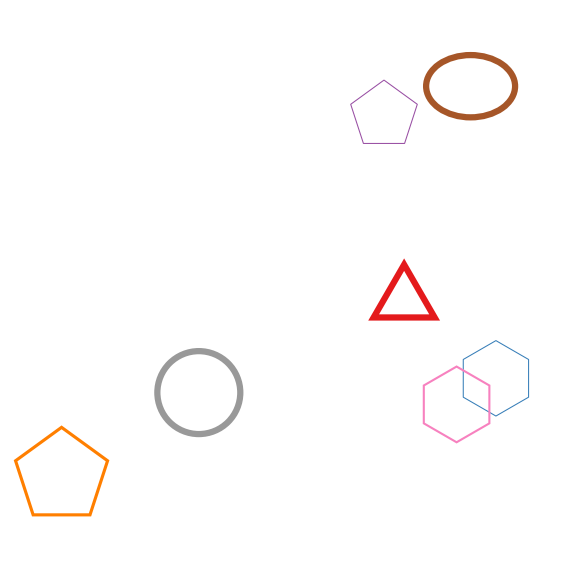[{"shape": "triangle", "thickness": 3, "radius": 0.3, "center": [0.7, 0.48]}, {"shape": "hexagon", "thickness": 0.5, "radius": 0.33, "center": [0.859, 0.344]}, {"shape": "pentagon", "thickness": 0.5, "radius": 0.3, "center": [0.665, 0.8]}, {"shape": "pentagon", "thickness": 1.5, "radius": 0.42, "center": [0.107, 0.175]}, {"shape": "oval", "thickness": 3, "radius": 0.39, "center": [0.815, 0.85]}, {"shape": "hexagon", "thickness": 1, "radius": 0.33, "center": [0.791, 0.299]}, {"shape": "circle", "thickness": 3, "radius": 0.36, "center": [0.344, 0.319]}]